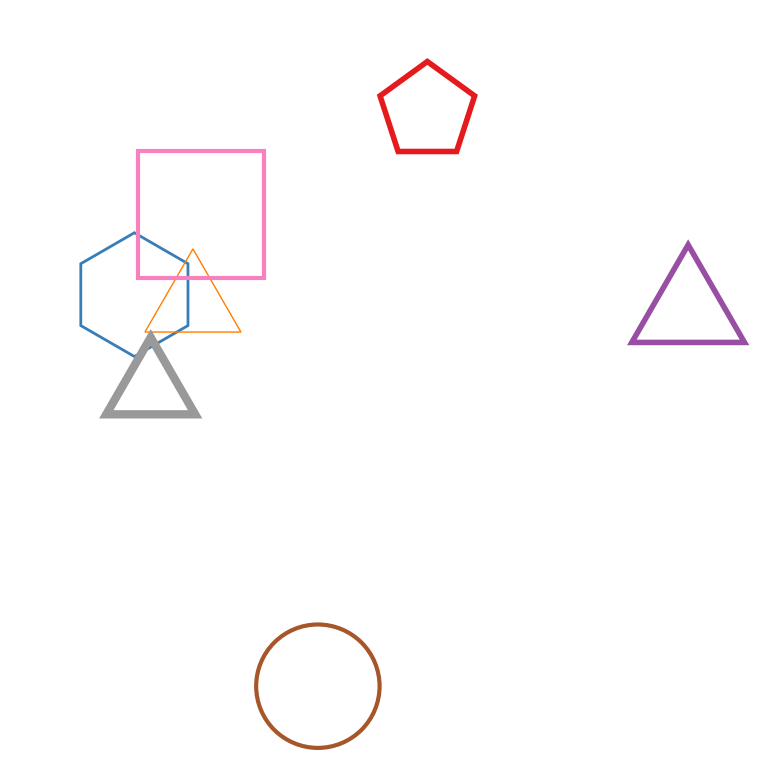[{"shape": "pentagon", "thickness": 2, "radius": 0.32, "center": [0.555, 0.856]}, {"shape": "hexagon", "thickness": 1, "radius": 0.4, "center": [0.175, 0.617]}, {"shape": "triangle", "thickness": 2, "radius": 0.42, "center": [0.894, 0.598]}, {"shape": "triangle", "thickness": 0.5, "radius": 0.36, "center": [0.251, 0.605]}, {"shape": "circle", "thickness": 1.5, "radius": 0.4, "center": [0.413, 0.109]}, {"shape": "square", "thickness": 1.5, "radius": 0.41, "center": [0.261, 0.721]}, {"shape": "triangle", "thickness": 3, "radius": 0.33, "center": [0.196, 0.495]}]